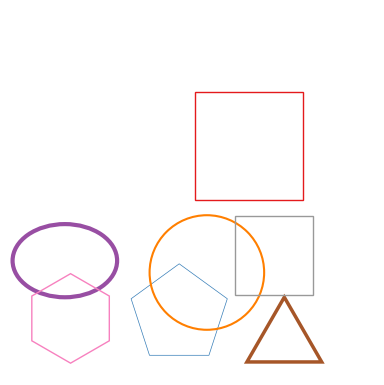[{"shape": "square", "thickness": 1, "radius": 0.7, "center": [0.648, 0.62]}, {"shape": "pentagon", "thickness": 0.5, "radius": 0.66, "center": [0.465, 0.183]}, {"shape": "oval", "thickness": 3, "radius": 0.68, "center": [0.168, 0.323]}, {"shape": "circle", "thickness": 1.5, "radius": 0.74, "center": [0.537, 0.292]}, {"shape": "triangle", "thickness": 2.5, "radius": 0.56, "center": [0.738, 0.116]}, {"shape": "hexagon", "thickness": 1, "radius": 0.58, "center": [0.183, 0.173]}, {"shape": "square", "thickness": 1, "radius": 0.51, "center": [0.712, 0.337]}]